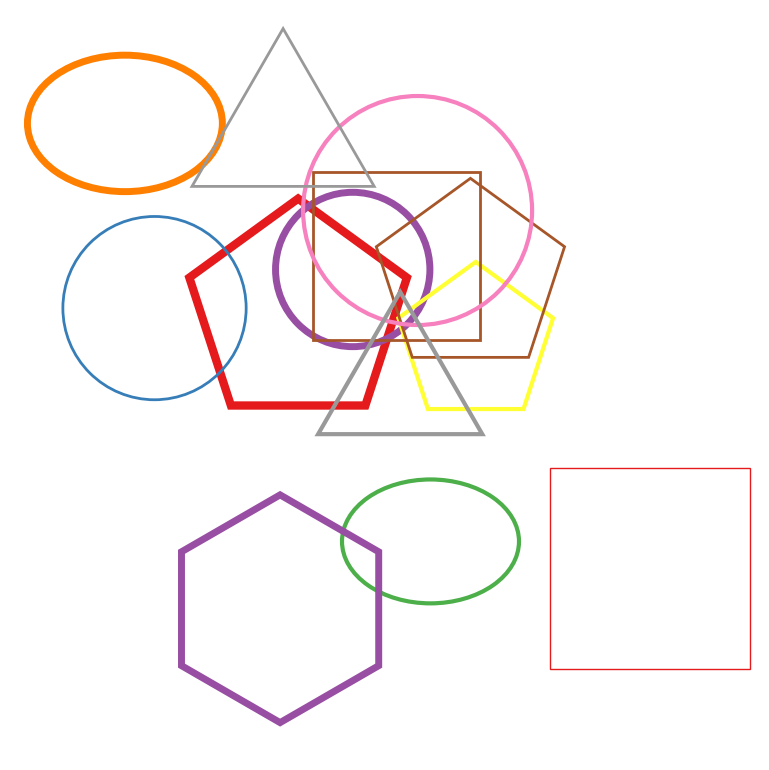[{"shape": "square", "thickness": 0.5, "radius": 0.65, "center": [0.844, 0.262]}, {"shape": "pentagon", "thickness": 3, "radius": 0.74, "center": [0.387, 0.594]}, {"shape": "circle", "thickness": 1, "radius": 0.6, "center": [0.201, 0.6]}, {"shape": "oval", "thickness": 1.5, "radius": 0.57, "center": [0.559, 0.297]}, {"shape": "hexagon", "thickness": 2.5, "radius": 0.74, "center": [0.364, 0.209]}, {"shape": "circle", "thickness": 2.5, "radius": 0.5, "center": [0.458, 0.65]}, {"shape": "oval", "thickness": 2.5, "radius": 0.63, "center": [0.162, 0.84]}, {"shape": "pentagon", "thickness": 1.5, "radius": 0.53, "center": [0.618, 0.554]}, {"shape": "pentagon", "thickness": 1, "radius": 0.64, "center": [0.611, 0.64]}, {"shape": "square", "thickness": 1, "radius": 0.54, "center": [0.515, 0.668]}, {"shape": "circle", "thickness": 1.5, "radius": 0.74, "center": [0.542, 0.727]}, {"shape": "triangle", "thickness": 1.5, "radius": 0.62, "center": [0.52, 0.498]}, {"shape": "triangle", "thickness": 1, "radius": 0.68, "center": [0.368, 0.826]}]